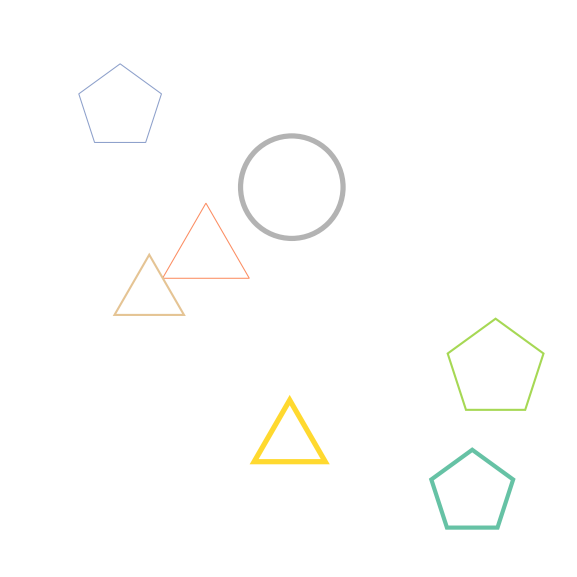[{"shape": "pentagon", "thickness": 2, "radius": 0.37, "center": [0.818, 0.146]}, {"shape": "triangle", "thickness": 0.5, "radius": 0.43, "center": [0.357, 0.561]}, {"shape": "pentagon", "thickness": 0.5, "radius": 0.38, "center": [0.208, 0.813]}, {"shape": "pentagon", "thickness": 1, "radius": 0.44, "center": [0.858, 0.36]}, {"shape": "triangle", "thickness": 2.5, "radius": 0.36, "center": [0.502, 0.235]}, {"shape": "triangle", "thickness": 1, "radius": 0.35, "center": [0.258, 0.489]}, {"shape": "circle", "thickness": 2.5, "radius": 0.44, "center": [0.505, 0.675]}]